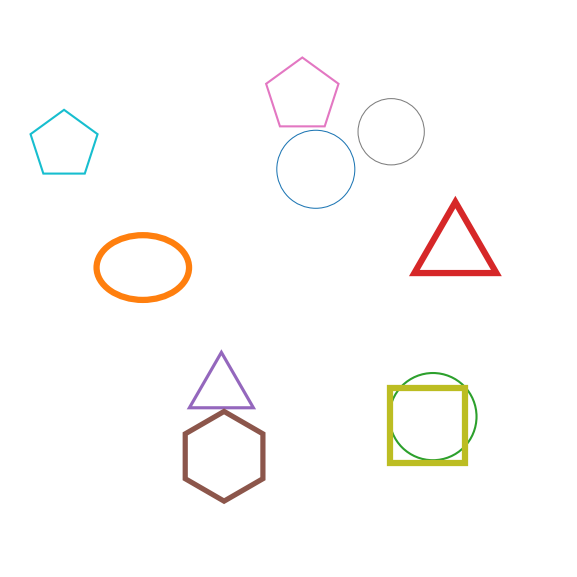[{"shape": "circle", "thickness": 0.5, "radius": 0.34, "center": [0.547, 0.706]}, {"shape": "oval", "thickness": 3, "radius": 0.4, "center": [0.247, 0.536]}, {"shape": "circle", "thickness": 1, "radius": 0.38, "center": [0.75, 0.278]}, {"shape": "triangle", "thickness": 3, "radius": 0.41, "center": [0.789, 0.567]}, {"shape": "triangle", "thickness": 1.5, "radius": 0.32, "center": [0.383, 0.325]}, {"shape": "hexagon", "thickness": 2.5, "radius": 0.39, "center": [0.388, 0.209]}, {"shape": "pentagon", "thickness": 1, "radius": 0.33, "center": [0.523, 0.834]}, {"shape": "circle", "thickness": 0.5, "radius": 0.29, "center": [0.677, 0.771]}, {"shape": "square", "thickness": 3, "radius": 0.32, "center": [0.739, 0.263]}, {"shape": "pentagon", "thickness": 1, "radius": 0.31, "center": [0.111, 0.748]}]